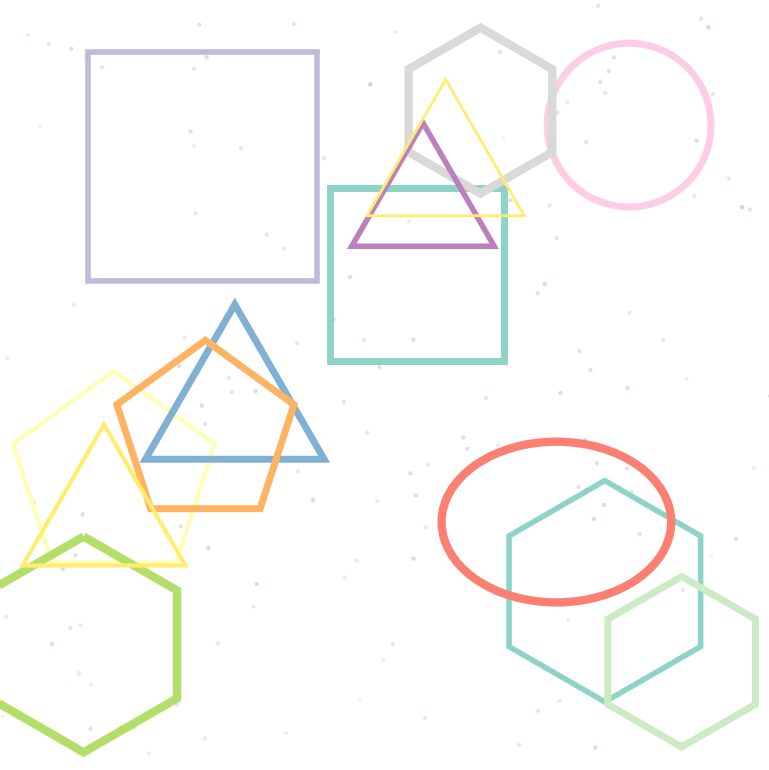[{"shape": "hexagon", "thickness": 2, "radius": 0.72, "center": [0.785, 0.232]}, {"shape": "square", "thickness": 2.5, "radius": 0.56, "center": [0.541, 0.644]}, {"shape": "pentagon", "thickness": 1.5, "radius": 0.69, "center": [0.148, 0.381]}, {"shape": "square", "thickness": 2, "radius": 0.74, "center": [0.263, 0.784]}, {"shape": "oval", "thickness": 3, "radius": 0.75, "center": [0.723, 0.322]}, {"shape": "triangle", "thickness": 2.5, "radius": 0.67, "center": [0.305, 0.471]}, {"shape": "pentagon", "thickness": 2.5, "radius": 0.6, "center": [0.267, 0.437]}, {"shape": "hexagon", "thickness": 3, "radius": 0.7, "center": [0.109, 0.163]}, {"shape": "circle", "thickness": 2.5, "radius": 0.53, "center": [0.817, 0.838]}, {"shape": "hexagon", "thickness": 3, "radius": 0.54, "center": [0.624, 0.856]}, {"shape": "triangle", "thickness": 2, "radius": 0.53, "center": [0.549, 0.734]}, {"shape": "hexagon", "thickness": 2.5, "radius": 0.55, "center": [0.885, 0.141]}, {"shape": "triangle", "thickness": 1.5, "radius": 0.61, "center": [0.135, 0.327]}, {"shape": "triangle", "thickness": 1, "radius": 0.59, "center": [0.579, 0.779]}]